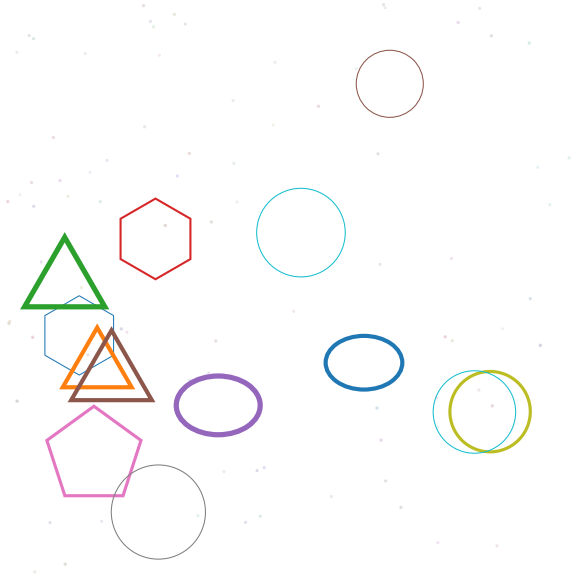[{"shape": "oval", "thickness": 2, "radius": 0.33, "center": [0.63, 0.371]}, {"shape": "hexagon", "thickness": 0.5, "radius": 0.34, "center": [0.137, 0.418]}, {"shape": "triangle", "thickness": 2, "radius": 0.34, "center": [0.168, 0.363]}, {"shape": "triangle", "thickness": 2.5, "radius": 0.4, "center": [0.112, 0.508]}, {"shape": "hexagon", "thickness": 1, "radius": 0.35, "center": [0.269, 0.585]}, {"shape": "oval", "thickness": 2.5, "radius": 0.36, "center": [0.378, 0.297]}, {"shape": "circle", "thickness": 0.5, "radius": 0.29, "center": [0.675, 0.854]}, {"shape": "triangle", "thickness": 2, "radius": 0.4, "center": [0.193, 0.347]}, {"shape": "pentagon", "thickness": 1.5, "radius": 0.43, "center": [0.163, 0.21]}, {"shape": "circle", "thickness": 0.5, "radius": 0.41, "center": [0.274, 0.112]}, {"shape": "circle", "thickness": 1.5, "radius": 0.35, "center": [0.849, 0.286]}, {"shape": "circle", "thickness": 0.5, "radius": 0.36, "center": [0.821, 0.286]}, {"shape": "circle", "thickness": 0.5, "radius": 0.38, "center": [0.521, 0.596]}]